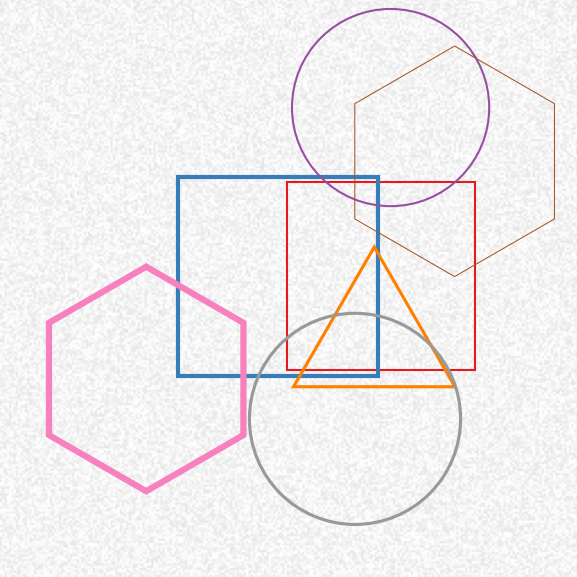[{"shape": "square", "thickness": 1, "radius": 0.81, "center": [0.659, 0.522]}, {"shape": "square", "thickness": 2, "radius": 0.86, "center": [0.482, 0.52]}, {"shape": "circle", "thickness": 1, "radius": 0.85, "center": [0.676, 0.813]}, {"shape": "triangle", "thickness": 1.5, "radius": 0.81, "center": [0.648, 0.41]}, {"shape": "hexagon", "thickness": 0.5, "radius": 1.0, "center": [0.787, 0.72]}, {"shape": "hexagon", "thickness": 3, "radius": 0.97, "center": [0.253, 0.343]}, {"shape": "circle", "thickness": 1.5, "radius": 0.91, "center": [0.615, 0.274]}]